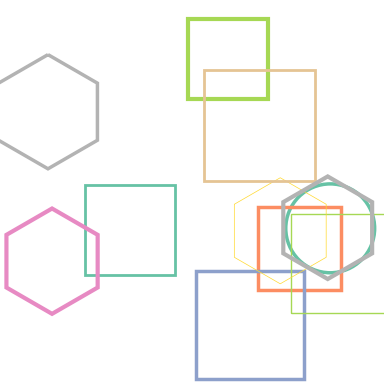[{"shape": "square", "thickness": 2, "radius": 0.58, "center": [0.338, 0.403]}, {"shape": "circle", "thickness": 2.5, "radius": 0.58, "center": [0.858, 0.407]}, {"shape": "square", "thickness": 2.5, "radius": 0.54, "center": [0.777, 0.354]}, {"shape": "square", "thickness": 2.5, "radius": 0.7, "center": [0.65, 0.156]}, {"shape": "hexagon", "thickness": 3, "radius": 0.68, "center": [0.135, 0.322]}, {"shape": "square", "thickness": 3, "radius": 0.52, "center": [0.592, 0.846]}, {"shape": "square", "thickness": 1, "radius": 0.65, "center": [0.884, 0.316]}, {"shape": "hexagon", "thickness": 0.5, "radius": 0.69, "center": [0.728, 0.401]}, {"shape": "square", "thickness": 2, "radius": 0.72, "center": [0.675, 0.673]}, {"shape": "hexagon", "thickness": 2.5, "radius": 0.74, "center": [0.125, 0.71]}, {"shape": "hexagon", "thickness": 3, "radius": 0.67, "center": [0.851, 0.408]}]